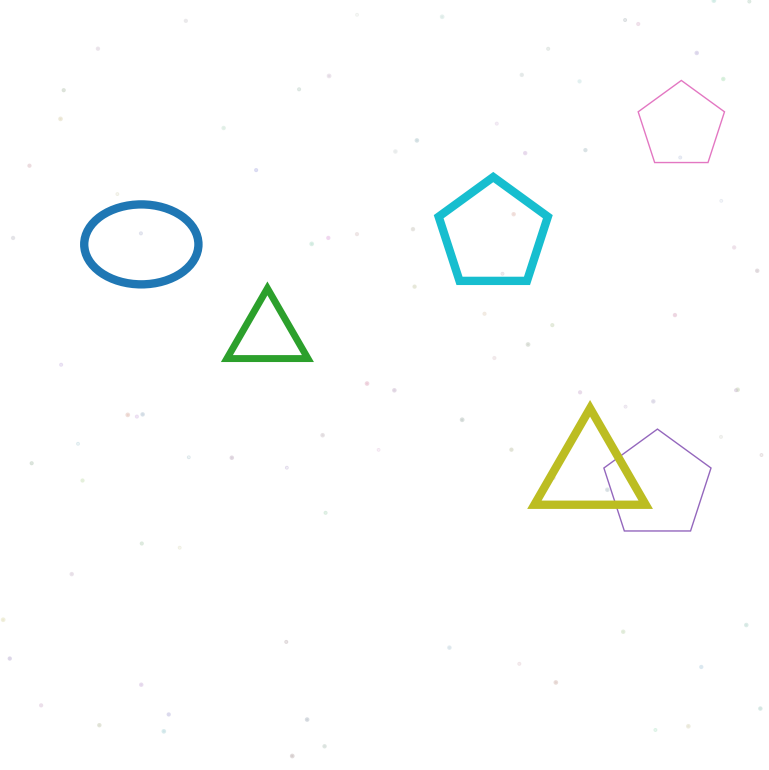[{"shape": "oval", "thickness": 3, "radius": 0.37, "center": [0.184, 0.683]}, {"shape": "triangle", "thickness": 2.5, "radius": 0.3, "center": [0.347, 0.565]}, {"shape": "pentagon", "thickness": 0.5, "radius": 0.37, "center": [0.854, 0.37]}, {"shape": "pentagon", "thickness": 0.5, "radius": 0.29, "center": [0.885, 0.837]}, {"shape": "triangle", "thickness": 3, "radius": 0.42, "center": [0.766, 0.386]}, {"shape": "pentagon", "thickness": 3, "radius": 0.37, "center": [0.641, 0.696]}]